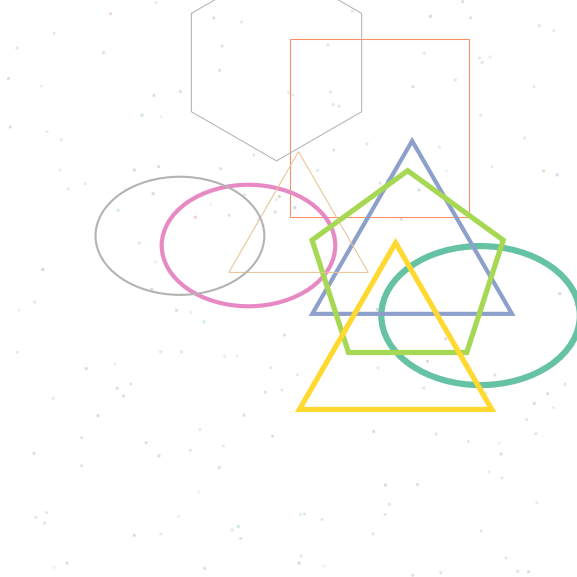[{"shape": "oval", "thickness": 3, "radius": 0.86, "center": [0.832, 0.453]}, {"shape": "square", "thickness": 0.5, "radius": 0.77, "center": [0.657, 0.777]}, {"shape": "triangle", "thickness": 2, "radius": 1.0, "center": [0.714, 0.555]}, {"shape": "oval", "thickness": 2, "radius": 0.75, "center": [0.43, 0.574]}, {"shape": "pentagon", "thickness": 2.5, "radius": 0.87, "center": [0.706, 0.53]}, {"shape": "triangle", "thickness": 2.5, "radius": 0.96, "center": [0.685, 0.386]}, {"shape": "triangle", "thickness": 0.5, "radius": 0.7, "center": [0.517, 0.597]}, {"shape": "hexagon", "thickness": 0.5, "radius": 0.85, "center": [0.479, 0.891]}, {"shape": "oval", "thickness": 1, "radius": 0.73, "center": [0.312, 0.591]}]